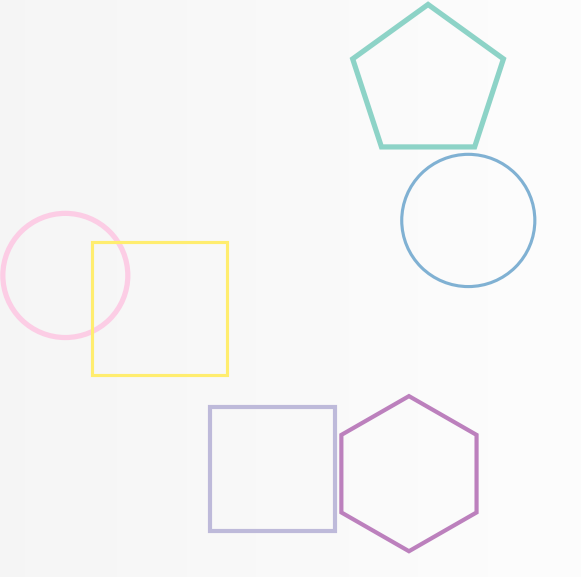[{"shape": "pentagon", "thickness": 2.5, "radius": 0.68, "center": [0.736, 0.855]}, {"shape": "square", "thickness": 2, "radius": 0.54, "center": [0.469, 0.187]}, {"shape": "circle", "thickness": 1.5, "radius": 0.57, "center": [0.806, 0.617]}, {"shape": "circle", "thickness": 2.5, "radius": 0.54, "center": [0.112, 0.522]}, {"shape": "hexagon", "thickness": 2, "radius": 0.67, "center": [0.704, 0.179]}, {"shape": "square", "thickness": 1.5, "radius": 0.58, "center": [0.274, 0.465]}]